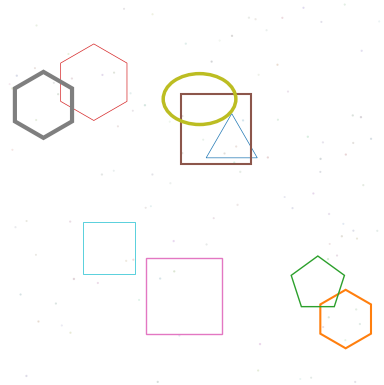[{"shape": "triangle", "thickness": 0.5, "radius": 0.38, "center": [0.602, 0.628]}, {"shape": "hexagon", "thickness": 1.5, "radius": 0.38, "center": [0.898, 0.171]}, {"shape": "pentagon", "thickness": 1, "radius": 0.36, "center": [0.826, 0.262]}, {"shape": "hexagon", "thickness": 0.5, "radius": 0.5, "center": [0.244, 0.786]}, {"shape": "square", "thickness": 1.5, "radius": 0.45, "center": [0.562, 0.665]}, {"shape": "square", "thickness": 1, "radius": 0.49, "center": [0.479, 0.231]}, {"shape": "hexagon", "thickness": 3, "radius": 0.43, "center": [0.113, 0.728]}, {"shape": "oval", "thickness": 2.5, "radius": 0.47, "center": [0.518, 0.743]}, {"shape": "square", "thickness": 0.5, "radius": 0.34, "center": [0.284, 0.356]}]